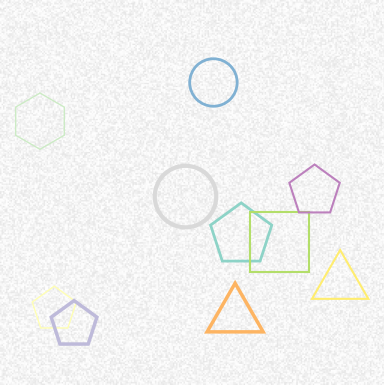[{"shape": "pentagon", "thickness": 2, "radius": 0.42, "center": [0.626, 0.389]}, {"shape": "pentagon", "thickness": 1, "radius": 0.3, "center": [0.141, 0.197]}, {"shape": "pentagon", "thickness": 2.5, "radius": 0.31, "center": [0.192, 0.157]}, {"shape": "circle", "thickness": 2, "radius": 0.31, "center": [0.554, 0.786]}, {"shape": "triangle", "thickness": 2.5, "radius": 0.42, "center": [0.611, 0.18]}, {"shape": "square", "thickness": 1.5, "radius": 0.39, "center": [0.726, 0.371]}, {"shape": "circle", "thickness": 3, "radius": 0.4, "center": [0.482, 0.489]}, {"shape": "pentagon", "thickness": 1.5, "radius": 0.34, "center": [0.817, 0.504]}, {"shape": "hexagon", "thickness": 1, "radius": 0.36, "center": [0.104, 0.685]}, {"shape": "triangle", "thickness": 1.5, "radius": 0.42, "center": [0.884, 0.266]}]